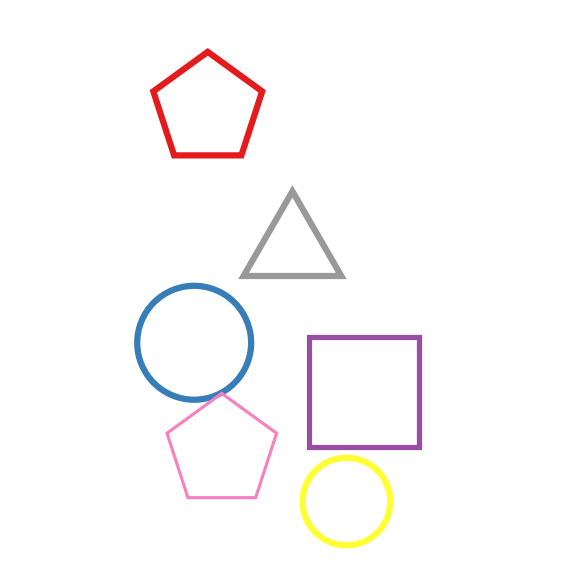[{"shape": "pentagon", "thickness": 3, "radius": 0.5, "center": [0.36, 0.81]}, {"shape": "circle", "thickness": 3, "radius": 0.49, "center": [0.336, 0.406]}, {"shape": "square", "thickness": 2.5, "radius": 0.48, "center": [0.63, 0.32]}, {"shape": "circle", "thickness": 3, "radius": 0.38, "center": [0.6, 0.131]}, {"shape": "pentagon", "thickness": 1.5, "radius": 0.5, "center": [0.384, 0.218]}, {"shape": "triangle", "thickness": 3, "radius": 0.49, "center": [0.506, 0.57]}]